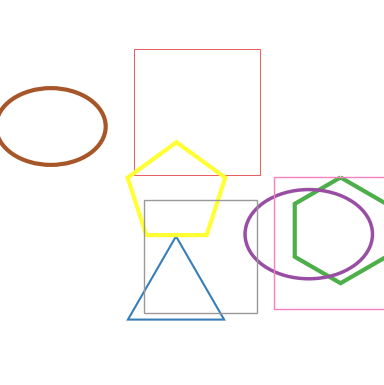[{"shape": "square", "thickness": 0.5, "radius": 0.82, "center": [0.511, 0.709]}, {"shape": "triangle", "thickness": 1.5, "radius": 0.72, "center": [0.457, 0.242]}, {"shape": "hexagon", "thickness": 3, "radius": 0.69, "center": [0.885, 0.402]}, {"shape": "oval", "thickness": 2.5, "radius": 0.83, "center": [0.802, 0.392]}, {"shape": "pentagon", "thickness": 3, "radius": 0.67, "center": [0.458, 0.497]}, {"shape": "oval", "thickness": 3, "radius": 0.71, "center": [0.132, 0.671]}, {"shape": "square", "thickness": 1, "radius": 0.85, "center": [0.883, 0.369]}, {"shape": "square", "thickness": 1, "radius": 0.74, "center": [0.521, 0.334]}]